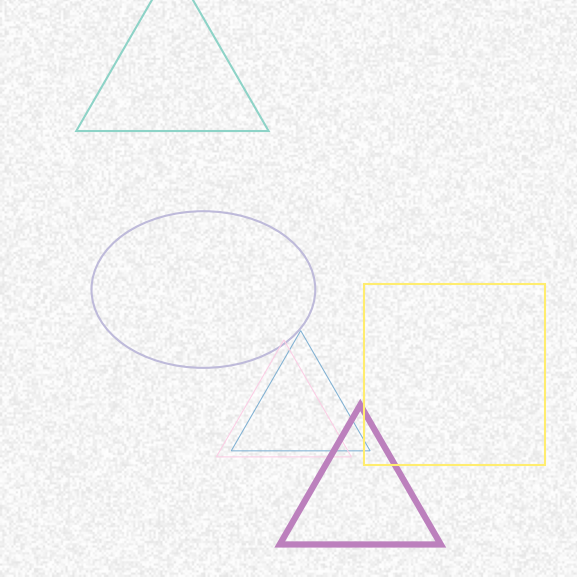[{"shape": "triangle", "thickness": 1, "radius": 0.96, "center": [0.299, 0.868]}, {"shape": "oval", "thickness": 1, "radius": 0.97, "center": [0.352, 0.498]}, {"shape": "triangle", "thickness": 0.5, "radius": 0.69, "center": [0.521, 0.288]}, {"shape": "triangle", "thickness": 0.5, "radius": 0.67, "center": [0.492, 0.275]}, {"shape": "triangle", "thickness": 3, "radius": 0.81, "center": [0.624, 0.137]}, {"shape": "square", "thickness": 1, "radius": 0.78, "center": [0.787, 0.35]}]